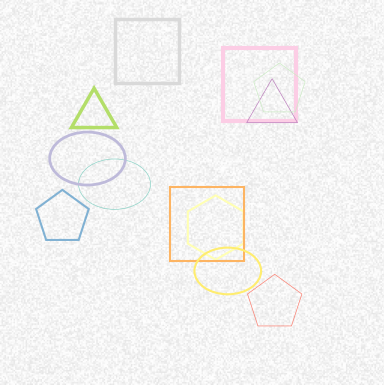[{"shape": "oval", "thickness": 0.5, "radius": 0.47, "center": [0.298, 0.522]}, {"shape": "hexagon", "thickness": 1.5, "radius": 0.42, "center": [0.56, 0.409]}, {"shape": "oval", "thickness": 2, "radius": 0.49, "center": [0.227, 0.588]}, {"shape": "pentagon", "thickness": 0.5, "radius": 0.37, "center": [0.714, 0.213]}, {"shape": "pentagon", "thickness": 1.5, "radius": 0.36, "center": [0.162, 0.435]}, {"shape": "square", "thickness": 1.5, "radius": 0.48, "center": [0.536, 0.419]}, {"shape": "triangle", "thickness": 2.5, "radius": 0.34, "center": [0.244, 0.703]}, {"shape": "square", "thickness": 3, "radius": 0.48, "center": [0.675, 0.781]}, {"shape": "square", "thickness": 2.5, "radius": 0.42, "center": [0.382, 0.867]}, {"shape": "triangle", "thickness": 0.5, "radius": 0.38, "center": [0.707, 0.719]}, {"shape": "pentagon", "thickness": 0.5, "radius": 0.35, "center": [0.726, 0.766]}, {"shape": "oval", "thickness": 1.5, "radius": 0.43, "center": [0.592, 0.296]}]